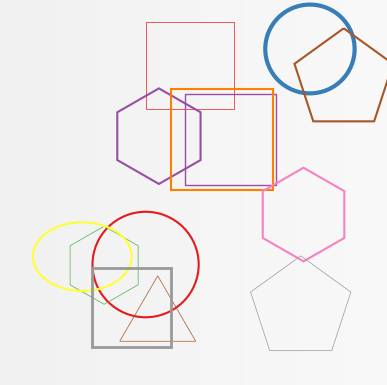[{"shape": "square", "thickness": 0.5, "radius": 0.57, "center": [0.491, 0.83]}, {"shape": "circle", "thickness": 1.5, "radius": 0.69, "center": [0.376, 0.313]}, {"shape": "circle", "thickness": 3, "radius": 0.58, "center": [0.8, 0.873]}, {"shape": "hexagon", "thickness": 0.5, "radius": 0.51, "center": [0.269, 0.311]}, {"shape": "hexagon", "thickness": 1.5, "radius": 0.62, "center": [0.41, 0.646]}, {"shape": "square", "thickness": 1, "radius": 0.59, "center": [0.595, 0.637]}, {"shape": "square", "thickness": 1.5, "radius": 0.66, "center": [0.572, 0.638]}, {"shape": "oval", "thickness": 1.5, "radius": 0.64, "center": [0.212, 0.334]}, {"shape": "pentagon", "thickness": 1.5, "radius": 0.67, "center": [0.887, 0.793]}, {"shape": "triangle", "thickness": 0.5, "radius": 0.57, "center": [0.407, 0.17]}, {"shape": "hexagon", "thickness": 1.5, "radius": 0.61, "center": [0.783, 0.443]}, {"shape": "pentagon", "thickness": 0.5, "radius": 0.68, "center": [0.776, 0.199]}, {"shape": "square", "thickness": 2, "radius": 0.51, "center": [0.339, 0.2]}]